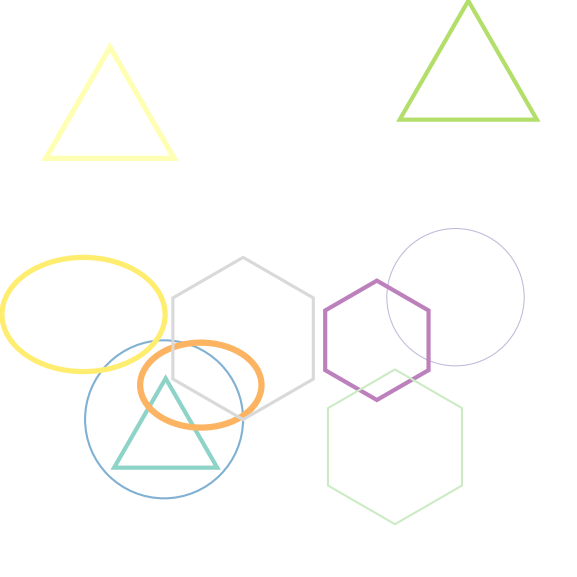[{"shape": "triangle", "thickness": 2, "radius": 0.52, "center": [0.287, 0.241]}, {"shape": "triangle", "thickness": 2.5, "radius": 0.64, "center": [0.19, 0.789]}, {"shape": "circle", "thickness": 0.5, "radius": 0.59, "center": [0.789, 0.485]}, {"shape": "circle", "thickness": 1, "radius": 0.68, "center": [0.284, 0.273]}, {"shape": "oval", "thickness": 3, "radius": 0.53, "center": [0.348, 0.332]}, {"shape": "triangle", "thickness": 2, "radius": 0.69, "center": [0.811, 0.861]}, {"shape": "hexagon", "thickness": 1.5, "radius": 0.7, "center": [0.421, 0.413]}, {"shape": "hexagon", "thickness": 2, "radius": 0.52, "center": [0.653, 0.41]}, {"shape": "hexagon", "thickness": 1, "radius": 0.67, "center": [0.684, 0.225]}, {"shape": "oval", "thickness": 2.5, "radius": 0.71, "center": [0.145, 0.455]}]